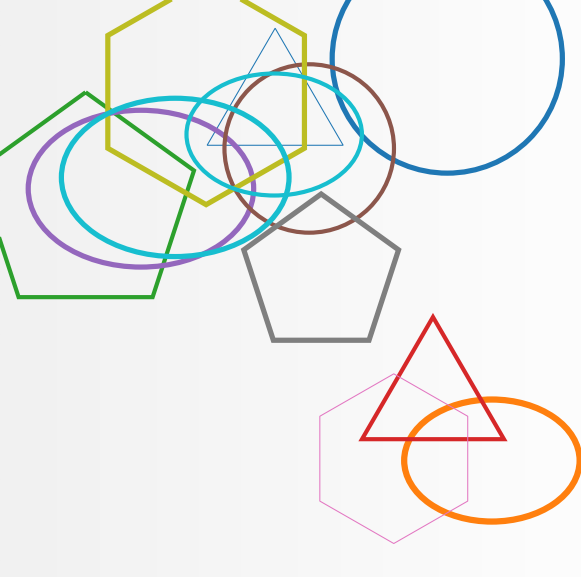[{"shape": "triangle", "thickness": 0.5, "radius": 0.68, "center": [0.473, 0.815]}, {"shape": "circle", "thickness": 2.5, "radius": 0.99, "center": [0.77, 0.897]}, {"shape": "oval", "thickness": 3, "radius": 0.75, "center": [0.846, 0.202]}, {"shape": "pentagon", "thickness": 2, "radius": 0.98, "center": [0.147, 0.643]}, {"shape": "triangle", "thickness": 2, "radius": 0.71, "center": [0.745, 0.309]}, {"shape": "oval", "thickness": 2.5, "radius": 0.97, "center": [0.242, 0.672]}, {"shape": "circle", "thickness": 2, "radius": 0.73, "center": [0.532, 0.742]}, {"shape": "hexagon", "thickness": 0.5, "radius": 0.73, "center": [0.677, 0.205]}, {"shape": "pentagon", "thickness": 2.5, "radius": 0.7, "center": [0.553, 0.523]}, {"shape": "hexagon", "thickness": 2.5, "radius": 0.98, "center": [0.355, 0.84]}, {"shape": "oval", "thickness": 2.5, "radius": 0.98, "center": [0.301, 0.692]}, {"shape": "oval", "thickness": 2, "radius": 0.75, "center": [0.472, 0.766]}]